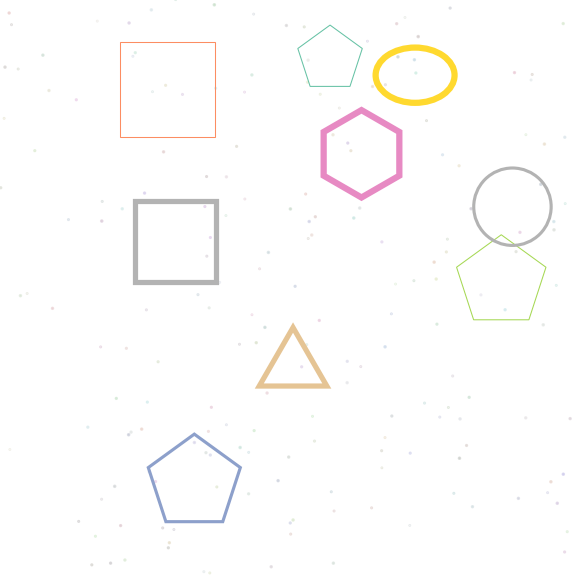[{"shape": "pentagon", "thickness": 0.5, "radius": 0.29, "center": [0.572, 0.897]}, {"shape": "square", "thickness": 0.5, "radius": 0.41, "center": [0.29, 0.845]}, {"shape": "pentagon", "thickness": 1.5, "radius": 0.42, "center": [0.336, 0.164]}, {"shape": "hexagon", "thickness": 3, "radius": 0.38, "center": [0.626, 0.733]}, {"shape": "pentagon", "thickness": 0.5, "radius": 0.41, "center": [0.868, 0.511]}, {"shape": "oval", "thickness": 3, "radius": 0.34, "center": [0.719, 0.869]}, {"shape": "triangle", "thickness": 2.5, "radius": 0.34, "center": [0.507, 0.364]}, {"shape": "circle", "thickness": 1.5, "radius": 0.34, "center": [0.887, 0.641]}, {"shape": "square", "thickness": 2.5, "radius": 0.35, "center": [0.304, 0.581]}]